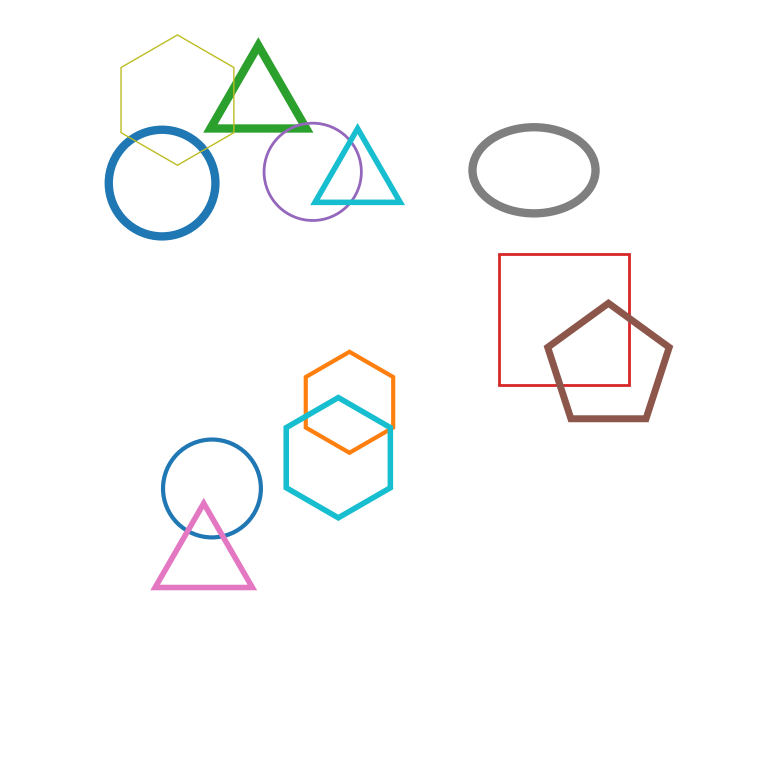[{"shape": "circle", "thickness": 1.5, "radius": 0.32, "center": [0.275, 0.366]}, {"shape": "circle", "thickness": 3, "radius": 0.35, "center": [0.211, 0.762]}, {"shape": "hexagon", "thickness": 1.5, "radius": 0.33, "center": [0.454, 0.478]}, {"shape": "triangle", "thickness": 3, "radius": 0.36, "center": [0.335, 0.869]}, {"shape": "square", "thickness": 1, "radius": 0.42, "center": [0.733, 0.585]}, {"shape": "circle", "thickness": 1, "radius": 0.32, "center": [0.406, 0.777]}, {"shape": "pentagon", "thickness": 2.5, "radius": 0.41, "center": [0.79, 0.523]}, {"shape": "triangle", "thickness": 2, "radius": 0.36, "center": [0.265, 0.273]}, {"shape": "oval", "thickness": 3, "radius": 0.4, "center": [0.694, 0.779]}, {"shape": "hexagon", "thickness": 0.5, "radius": 0.42, "center": [0.23, 0.87]}, {"shape": "hexagon", "thickness": 2, "radius": 0.39, "center": [0.439, 0.406]}, {"shape": "triangle", "thickness": 2, "radius": 0.32, "center": [0.464, 0.769]}]